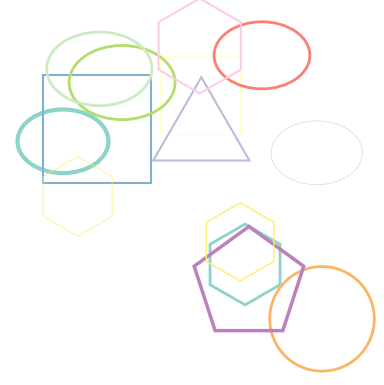[{"shape": "hexagon", "thickness": 2, "radius": 0.52, "center": [0.636, 0.313]}, {"shape": "oval", "thickness": 3, "radius": 0.59, "center": [0.164, 0.633]}, {"shape": "square", "thickness": 0.5, "radius": 0.52, "center": [0.519, 0.753]}, {"shape": "triangle", "thickness": 1.5, "radius": 0.72, "center": [0.523, 0.655]}, {"shape": "oval", "thickness": 2, "radius": 0.62, "center": [0.68, 0.856]}, {"shape": "square", "thickness": 1.5, "radius": 0.7, "center": [0.251, 0.665]}, {"shape": "circle", "thickness": 2, "radius": 0.68, "center": [0.836, 0.172]}, {"shape": "oval", "thickness": 2, "radius": 0.69, "center": [0.317, 0.786]}, {"shape": "hexagon", "thickness": 1.5, "radius": 0.62, "center": [0.519, 0.881]}, {"shape": "oval", "thickness": 0.5, "radius": 0.59, "center": [0.823, 0.603]}, {"shape": "pentagon", "thickness": 2.5, "radius": 0.75, "center": [0.647, 0.262]}, {"shape": "oval", "thickness": 2, "radius": 0.68, "center": [0.258, 0.821]}, {"shape": "hexagon", "thickness": 0.5, "radius": 0.52, "center": [0.202, 0.49]}, {"shape": "hexagon", "thickness": 1, "radius": 0.51, "center": [0.624, 0.372]}]